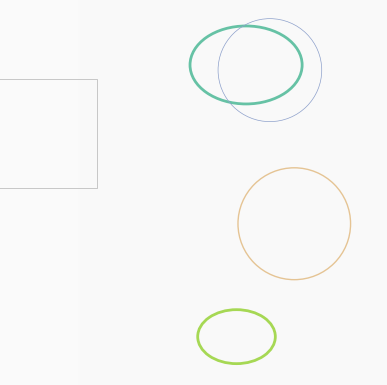[{"shape": "oval", "thickness": 2, "radius": 0.72, "center": [0.635, 0.831]}, {"shape": "circle", "thickness": 0.5, "radius": 0.67, "center": [0.696, 0.818]}, {"shape": "oval", "thickness": 2, "radius": 0.5, "center": [0.61, 0.126]}, {"shape": "circle", "thickness": 1, "radius": 0.73, "center": [0.759, 0.419]}, {"shape": "square", "thickness": 0.5, "radius": 0.71, "center": [0.109, 0.653]}]